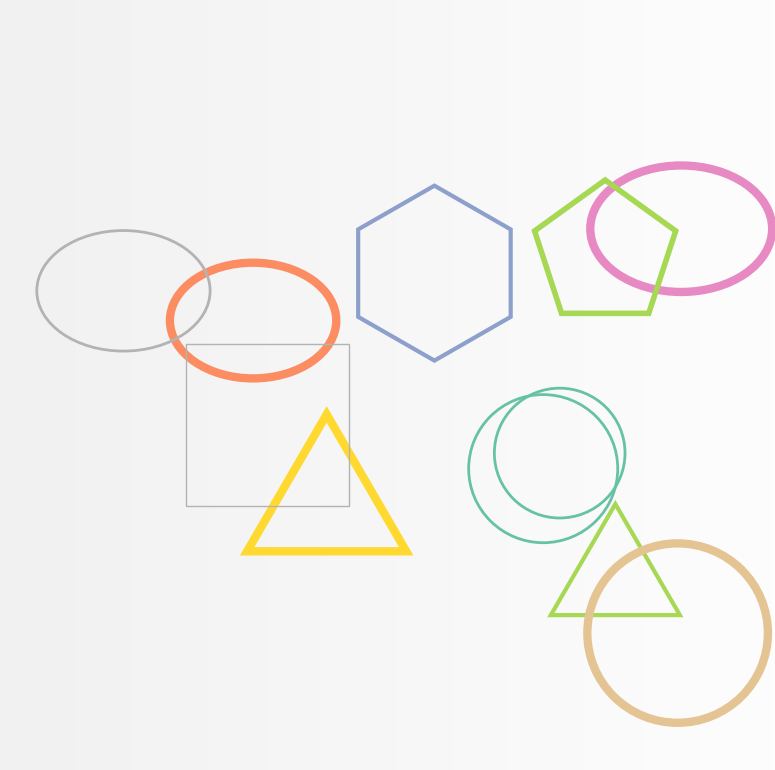[{"shape": "circle", "thickness": 1, "radius": 0.42, "center": [0.722, 0.412]}, {"shape": "circle", "thickness": 1, "radius": 0.48, "center": [0.701, 0.391]}, {"shape": "oval", "thickness": 3, "radius": 0.54, "center": [0.327, 0.584]}, {"shape": "hexagon", "thickness": 1.5, "radius": 0.57, "center": [0.561, 0.645]}, {"shape": "oval", "thickness": 3, "radius": 0.59, "center": [0.879, 0.703]}, {"shape": "triangle", "thickness": 1.5, "radius": 0.48, "center": [0.794, 0.249]}, {"shape": "pentagon", "thickness": 2, "radius": 0.48, "center": [0.781, 0.67]}, {"shape": "triangle", "thickness": 3, "radius": 0.59, "center": [0.422, 0.343]}, {"shape": "circle", "thickness": 3, "radius": 0.58, "center": [0.874, 0.178]}, {"shape": "square", "thickness": 0.5, "radius": 0.53, "center": [0.346, 0.448]}, {"shape": "oval", "thickness": 1, "radius": 0.56, "center": [0.159, 0.622]}]